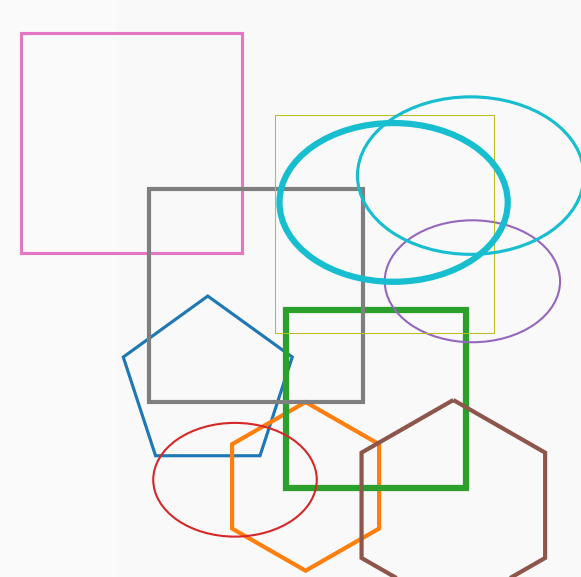[{"shape": "pentagon", "thickness": 1.5, "radius": 0.76, "center": [0.357, 0.334]}, {"shape": "hexagon", "thickness": 2, "radius": 0.73, "center": [0.526, 0.157]}, {"shape": "square", "thickness": 3, "radius": 0.77, "center": [0.647, 0.308]}, {"shape": "oval", "thickness": 1, "radius": 0.7, "center": [0.404, 0.168]}, {"shape": "oval", "thickness": 1, "radius": 0.75, "center": [0.813, 0.512]}, {"shape": "hexagon", "thickness": 2, "radius": 0.91, "center": [0.78, 0.124]}, {"shape": "square", "thickness": 1.5, "radius": 0.95, "center": [0.226, 0.751]}, {"shape": "square", "thickness": 2, "radius": 0.92, "center": [0.44, 0.487]}, {"shape": "square", "thickness": 0.5, "radius": 0.94, "center": [0.662, 0.611]}, {"shape": "oval", "thickness": 3, "radius": 0.98, "center": [0.677, 0.649]}, {"shape": "oval", "thickness": 1.5, "radius": 0.97, "center": [0.81, 0.695]}]